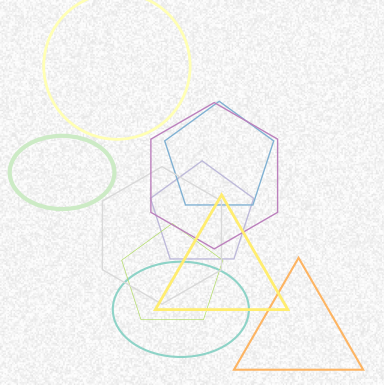[{"shape": "oval", "thickness": 1.5, "radius": 0.88, "center": [0.47, 0.197]}, {"shape": "circle", "thickness": 2, "radius": 0.95, "center": [0.304, 0.828]}, {"shape": "pentagon", "thickness": 1, "radius": 0.7, "center": [0.525, 0.441]}, {"shape": "pentagon", "thickness": 1, "radius": 0.74, "center": [0.569, 0.588]}, {"shape": "triangle", "thickness": 1.5, "radius": 0.97, "center": [0.776, 0.137]}, {"shape": "pentagon", "thickness": 0.5, "radius": 0.69, "center": [0.447, 0.281]}, {"shape": "hexagon", "thickness": 1, "radius": 0.89, "center": [0.421, 0.389]}, {"shape": "hexagon", "thickness": 1, "radius": 0.95, "center": [0.556, 0.544]}, {"shape": "oval", "thickness": 3, "radius": 0.68, "center": [0.161, 0.552]}, {"shape": "triangle", "thickness": 2, "radius": 0.99, "center": [0.576, 0.295]}]